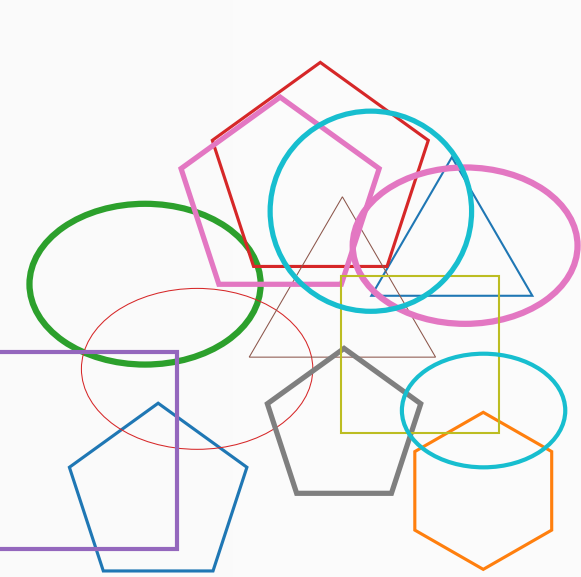[{"shape": "triangle", "thickness": 1, "radius": 0.8, "center": [0.777, 0.567]}, {"shape": "pentagon", "thickness": 1.5, "radius": 0.8, "center": [0.272, 0.14]}, {"shape": "hexagon", "thickness": 1.5, "radius": 0.68, "center": [0.831, 0.149]}, {"shape": "oval", "thickness": 3, "radius": 0.99, "center": [0.25, 0.507]}, {"shape": "pentagon", "thickness": 1.5, "radius": 0.98, "center": [0.551, 0.696]}, {"shape": "oval", "thickness": 0.5, "radius": 1.0, "center": [0.339, 0.36]}, {"shape": "square", "thickness": 2, "radius": 0.85, "center": [0.135, 0.219]}, {"shape": "triangle", "thickness": 0.5, "radius": 0.93, "center": [0.589, 0.473]}, {"shape": "oval", "thickness": 3, "radius": 0.97, "center": [0.8, 0.574]}, {"shape": "pentagon", "thickness": 2.5, "radius": 0.9, "center": [0.482, 0.652]}, {"shape": "pentagon", "thickness": 2.5, "radius": 0.69, "center": [0.592, 0.257]}, {"shape": "square", "thickness": 1, "radius": 0.68, "center": [0.723, 0.385]}, {"shape": "oval", "thickness": 2, "radius": 0.7, "center": [0.832, 0.288]}, {"shape": "circle", "thickness": 2.5, "radius": 0.87, "center": [0.638, 0.633]}]